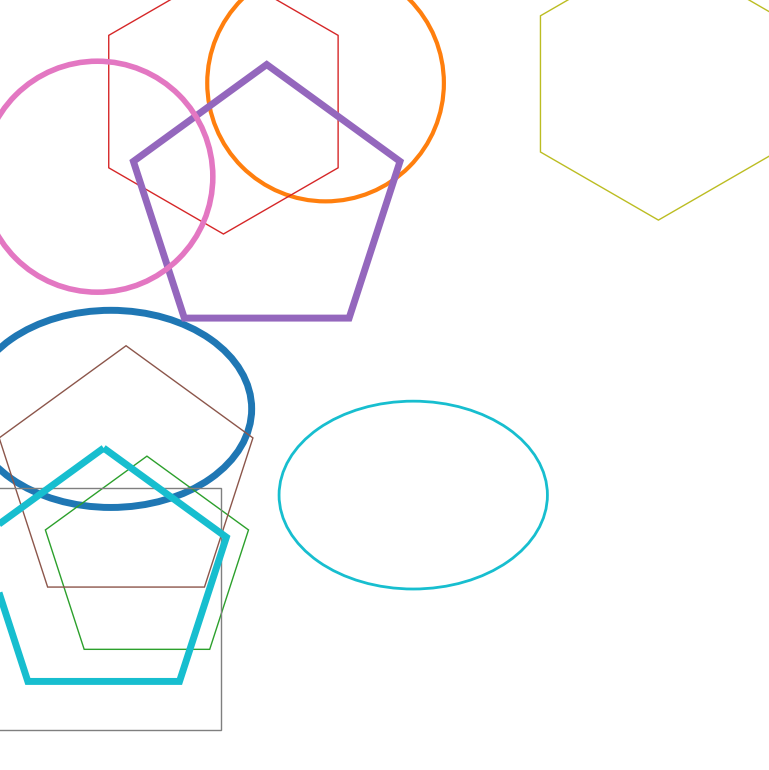[{"shape": "oval", "thickness": 2.5, "radius": 0.91, "center": [0.144, 0.469]}, {"shape": "circle", "thickness": 1.5, "radius": 0.77, "center": [0.423, 0.892]}, {"shape": "pentagon", "thickness": 0.5, "radius": 0.69, "center": [0.191, 0.269]}, {"shape": "hexagon", "thickness": 0.5, "radius": 0.86, "center": [0.29, 0.868]}, {"shape": "pentagon", "thickness": 2.5, "radius": 0.91, "center": [0.346, 0.734]}, {"shape": "pentagon", "thickness": 0.5, "radius": 0.87, "center": [0.164, 0.378]}, {"shape": "circle", "thickness": 2, "radius": 0.75, "center": [0.126, 0.771]}, {"shape": "square", "thickness": 0.5, "radius": 0.79, "center": [0.129, 0.209]}, {"shape": "hexagon", "thickness": 0.5, "radius": 0.88, "center": [0.855, 0.891]}, {"shape": "pentagon", "thickness": 2.5, "radius": 0.84, "center": [0.135, 0.251]}, {"shape": "oval", "thickness": 1, "radius": 0.87, "center": [0.537, 0.357]}]